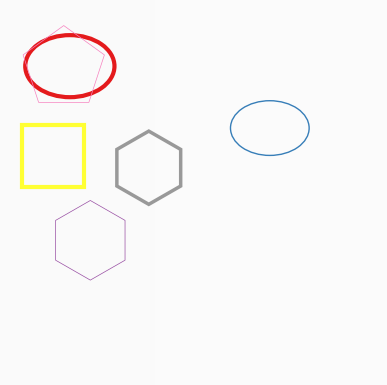[{"shape": "oval", "thickness": 3, "radius": 0.58, "center": [0.18, 0.828]}, {"shape": "oval", "thickness": 1, "radius": 0.51, "center": [0.696, 0.667]}, {"shape": "hexagon", "thickness": 0.5, "radius": 0.52, "center": [0.233, 0.376]}, {"shape": "square", "thickness": 3, "radius": 0.4, "center": [0.136, 0.595]}, {"shape": "pentagon", "thickness": 0.5, "radius": 0.55, "center": [0.165, 0.823]}, {"shape": "hexagon", "thickness": 2.5, "radius": 0.48, "center": [0.384, 0.564]}]